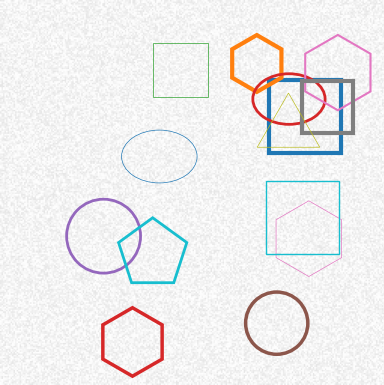[{"shape": "square", "thickness": 3, "radius": 0.47, "center": [0.792, 0.698]}, {"shape": "oval", "thickness": 0.5, "radius": 0.49, "center": [0.414, 0.593]}, {"shape": "hexagon", "thickness": 3, "radius": 0.37, "center": [0.667, 0.835]}, {"shape": "square", "thickness": 0.5, "radius": 0.35, "center": [0.469, 0.817]}, {"shape": "oval", "thickness": 2, "radius": 0.47, "center": [0.751, 0.743]}, {"shape": "hexagon", "thickness": 2.5, "radius": 0.44, "center": [0.344, 0.112]}, {"shape": "circle", "thickness": 2, "radius": 0.48, "center": [0.269, 0.387]}, {"shape": "circle", "thickness": 2.5, "radius": 0.4, "center": [0.719, 0.161]}, {"shape": "hexagon", "thickness": 0.5, "radius": 0.49, "center": [0.802, 0.38]}, {"shape": "hexagon", "thickness": 1.5, "radius": 0.49, "center": [0.878, 0.811]}, {"shape": "square", "thickness": 3, "radius": 0.34, "center": [0.851, 0.723]}, {"shape": "triangle", "thickness": 0.5, "radius": 0.47, "center": [0.749, 0.664]}, {"shape": "square", "thickness": 1, "radius": 0.47, "center": [0.786, 0.435]}, {"shape": "pentagon", "thickness": 2, "radius": 0.47, "center": [0.397, 0.341]}]